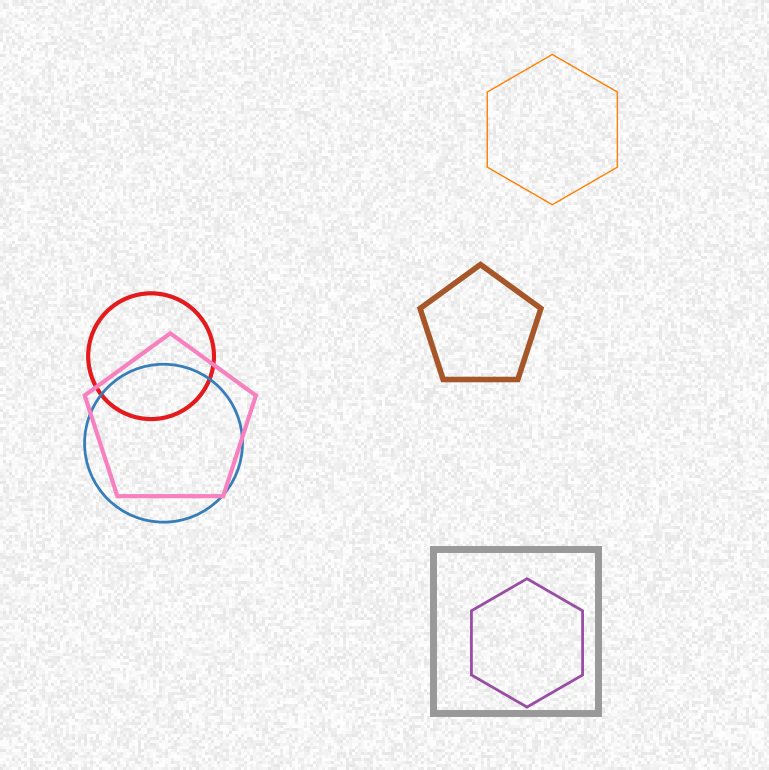[{"shape": "circle", "thickness": 1.5, "radius": 0.41, "center": [0.196, 0.537]}, {"shape": "circle", "thickness": 1, "radius": 0.51, "center": [0.212, 0.424]}, {"shape": "hexagon", "thickness": 1, "radius": 0.42, "center": [0.684, 0.165]}, {"shape": "hexagon", "thickness": 0.5, "radius": 0.49, "center": [0.717, 0.832]}, {"shape": "pentagon", "thickness": 2, "radius": 0.41, "center": [0.624, 0.574]}, {"shape": "pentagon", "thickness": 1.5, "radius": 0.58, "center": [0.221, 0.45]}, {"shape": "square", "thickness": 2.5, "radius": 0.53, "center": [0.669, 0.18]}]